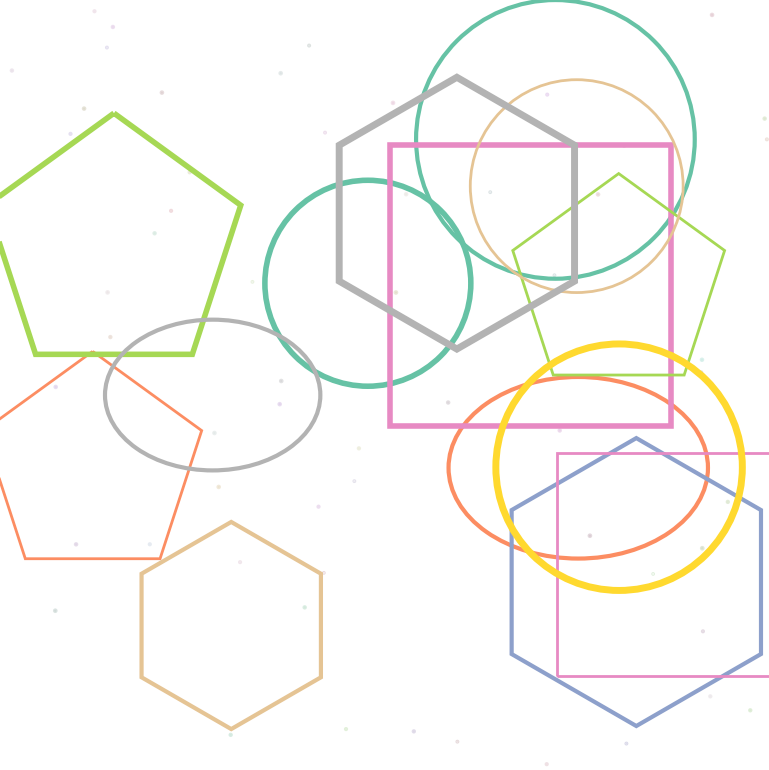[{"shape": "circle", "thickness": 2, "radius": 0.67, "center": [0.478, 0.632]}, {"shape": "circle", "thickness": 1.5, "radius": 0.9, "center": [0.721, 0.819]}, {"shape": "oval", "thickness": 1.5, "radius": 0.84, "center": [0.751, 0.393]}, {"shape": "pentagon", "thickness": 1, "radius": 0.74, "center": [0.12, 0.395]}, {"shape": "hexagon", "thickness": 1.5, "radius": 0.93, "center": [0.826, 0.244]}, {"shape": "square", "thickness": 1, "radius": 0.72, "center": [0.869, 0.266]}, {"shape": "square", "thickness": 2, "radius": 0.91, "center": [0.688, 0.629]}, {"shape": "pentagon", "thickness": 2, "radius": 0.87, "center": [0.148, 0.68]}, {"shape": "pentagon", "thickness": 1, "radius": 0.72, "center": [0.803, 0.63]}, {"shape": "circle", "thickness": 2.5, "radius": 0.8, "center": [0.804, 0.393]}, {"shape": "circle", "thickness": 1, "radius": 0.69, "center": [0.749, 0.758]}, {"shape": "hexagon", "thickness": 1.5, "radius": 0.67, "center": [0.3, 0.188]}, {"shape": "hexagon", "thickness": 2.5, "radius": 0.88, "center": [0.593, 0.723]}, {"shape": "oval", "thickness": 1.5, "radius": 0.7, "center": [0.276, 0.487]}]